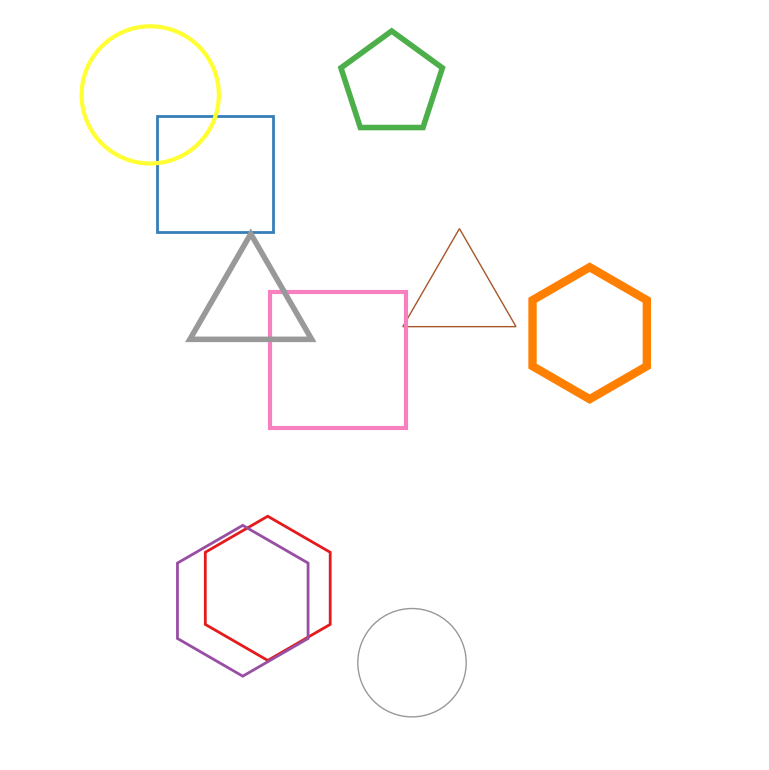[{"shape": "hexagon", "thickness": 1, "radius": 0.47, "center": [0.348, 0.236]}, {"shape": "square", "thickness": 1, "radius": 0.38, "center": [0.279, 0.774]}, {"shape": "pentagon", "thickness": 2, "radius": 0.35, "center": [0.509, 0.89]}, {"shape": "hexagon", "thickness": 1, "radius": 0.49, "center": [0.315, 0.22]}, {"shape": "hexagon", "thickness": 3, "radius": 0.43, "center": [0.766, 0.567]}, {"shape": "circle", "thickness": 1.5, "radius": 0.45, "center": [0.195, 0.877]}, {"shape": "triangle", "thickness": 0.5, "radius": 0.42, "center": [0.597, 0.618]}, {"shape": "square", "thickness": 1.5, "radius": 0.44, "center": [0.439, 0.532]}, {"shape": "circle", "thickness": 0.5, "radius": 0.35, "center": [0.535, 0.139]}, {"shape": "triangle", "thickness": 2, "radius": 0.46, "center": [0.326, 0.605]}]